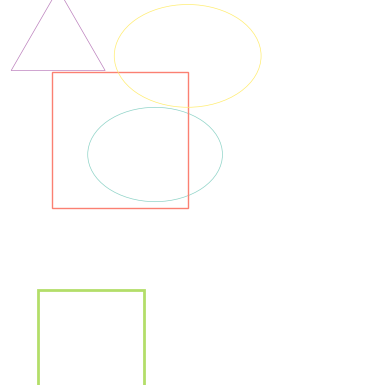[{"shape": "oval", "thickness": 0.5, "radius": 0.87, "center": [0.403, 0.599]}, {"shape": "square", "thickness": 1, "radius": 0.88, "center": [0.312, 0.637]}, {"shape": "square", "thickness": 2, "radius": 0.68, "center": [0.237, 0.11]}, {"shape": "triangle", "thickness": 0.5, "radius": 0.7, "center": [0.151, 0.887]}, {"shape": "oval", "thickness": 0.5, "radius": 0.95, "center": [0.487, 0.855]}]